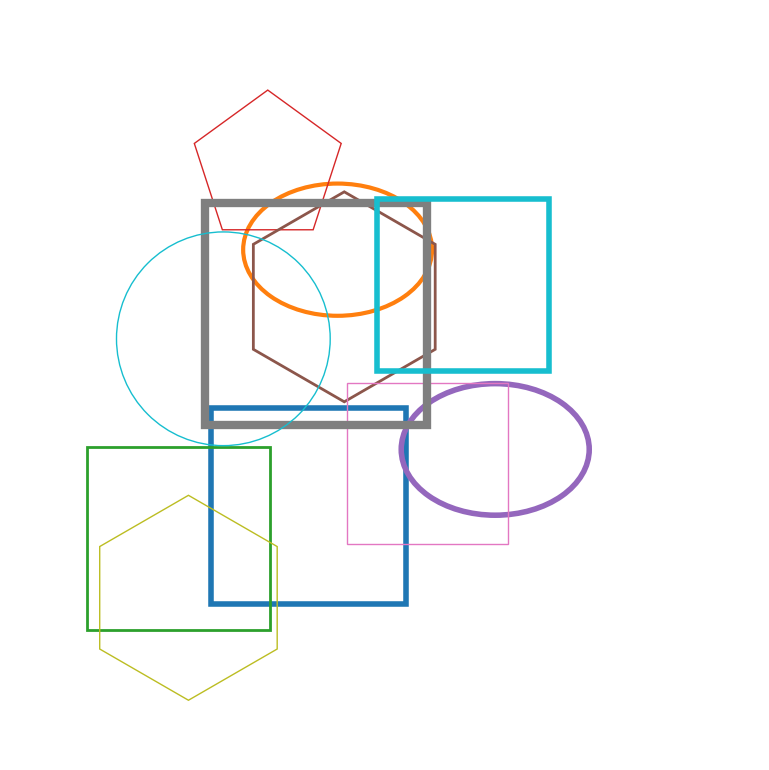[{"shape": "square", "thickness": 2, "radius": 0.63, "center": [0.401, 0.343]}, {"shape": "oval", "thickness": 1.5, "radius": 0.61, "center": [0.438, 0.676]}, {"shape": "square", "thickness": 1, "radius": 0.59, "center": [0.232, 0.301]}, {"shape": "pentagon", "thickness": 0.5, "radius": 0.5, "center": [0.348, 0.783]}, {"shape": "oval", "thickness": 2, "radius": 0.61, "center": [0.643, 0.416]}, {"shape": "hexagon", "thickness": 1, "radius": 0.68, "center": [0.447, 0.615]}, {"shape": "square", "thickness": 0.5, "radius": 0.52, "center": [0.555, 0.398]}, {"shape": "square", "thickness": 3, "radius": 0.72, "center": [0.41, 0.592]}, {"shape": "hexagon", "thickness": 0.5, "radius": 0.67, "center": [0.245, 0.224]}, {"shape": "square", "thickness": 2, "radius": 0.56, "center": [0.601, 0.63]}, {"shape": "circle", "thickness": 0.5, "radius": 0.69, "center": [0.29, 0.56]}]